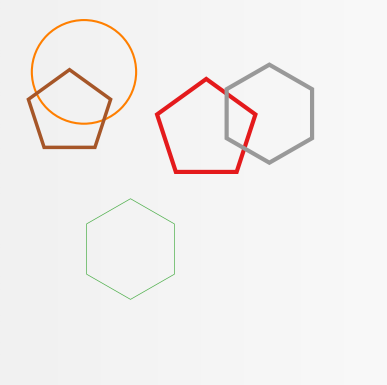[{"shape": "pentagon", "thickness": 3, "radius": 0.67, "center": [0.532, 0.661]}, {"shape": "hexagon", "thickness": 0.5, "radius": 0.65, "center": [0.337, 0.353]}, {"shape": "circle", "thickness": 1.5, "radius": 0.67, "center": [0.217, 0.813]}, {"shape": "pentagon", "thickness": 2.5, "radius": 0.56, "center": [0.179, 0.707]}, {"shape": "hexagon", "thickness": 3, "radius": 0.64, "center": [0.695, 0.705]}]